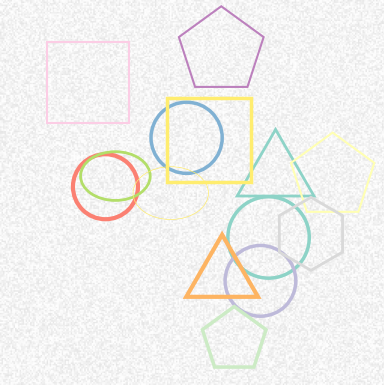[{"shape": "triangle", "thickness": 2, "radius": 0.58, "center": [0.716, 0.548]}, {"shape": "circle", "thickness": 2.5, "radius": 0.53, "center": [0.698, 0.383]}, {"shape": "pentagon", "thickness": 1.5, "radius": 0.57, "center": [0.864, 0.542]}, {"shape": "circle", "thickness": 2.5, "radius": 0.46, "center": [0.677, 0.271]}, {"shape": "circle", "thickness": 3, "radius": 0.42, "center": [0.274, 0.515]}, {"shape": "circle", "thickness": 2.5, "radius": 0.46, "center": [0.485, 0.642]}, {"shape": "triangle", "thickness": 3, "radius": 0.54, "center": [0.577, 0.283]}, {"shape": "oval", "thickness": 2, "radius": 0.45, "center": [0.3, 0.543]}, {"shape": "square", "thickness": 1.5, "radius": 0.53, "center": [0.228, 0.786]}, {"shape": "hexagon", "thickness": 2, "radius": 0.47, "center": [0.808, 0.393]}, {"shape": "pentagon", "thickness": 1.5, "radius": 0.58, "center": [0.575, 0.868]}, {"shape": "pentagon", "thickness": 2.5, "radius": 0.43, "center": [0.608, 0.117]}, {"shape": "oval", "thickness": 0.5, "radius": 0.49, "center": [0.444, 0.498]}, {"shape": "square", "thickness": 2.5, "radius": 0.55, "center": [0.543, 0.636]}]